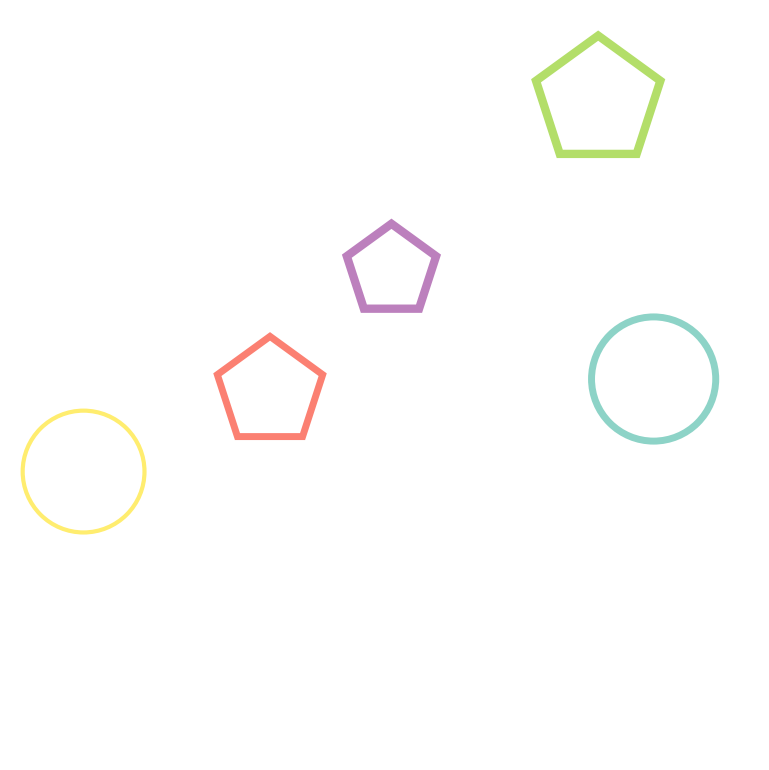[{"shape": "circle", "thickness": 2.5, "radius": 0.4, "center": [0.849, 0.508]}, {"shape": "pentagon", "thickness": 2.5, "radius": 0.36, "center": [0.351, 0.491]}, {"shape": "pentagon", "thickness": 3, "radius": 0.42, "center": [0.777, 0.869]}, {"shape": "pentagon", "thickness": 3, "radius": 0.3, "center": [0.508, 0.648]}, {"shape": "circle", "thickness": 1.5, "radius": 0.4, "center": [0.109, 0.388]}]